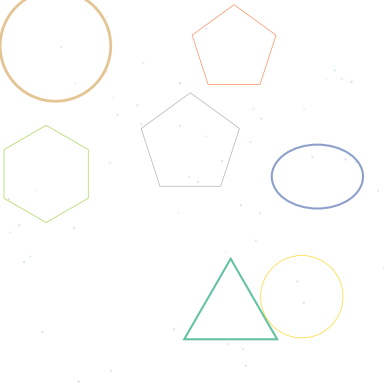[{"shape": "triangle", "thickness": 1.5, "radius": 0.7, "center": [0.599, 0.188]}, {"shape": "pentagon", "thickness": 0.5, "radius": 0.57, "center": [0.608, 0.873]}, {"shape": "oval", "thickness": 1.5, "radius": 0.59, "center": [0.824, 0.541]}, {"shape": "hexagon", "thickness": 0.5, "radius": 0.63, "center": [0.12, 0.548]}, {"shape": "circle", "thickness": 0.5, "radius": 0.54, "center": [0.784, 0.229]}, {"shape": "circle", "thickness": 2, "radius": 0.72, "center": [0.144, 0.881]}, {"shape": "pentagon", "thickness": 0.5, "radius": 0.67, "center": [0.494, 0.625]}]